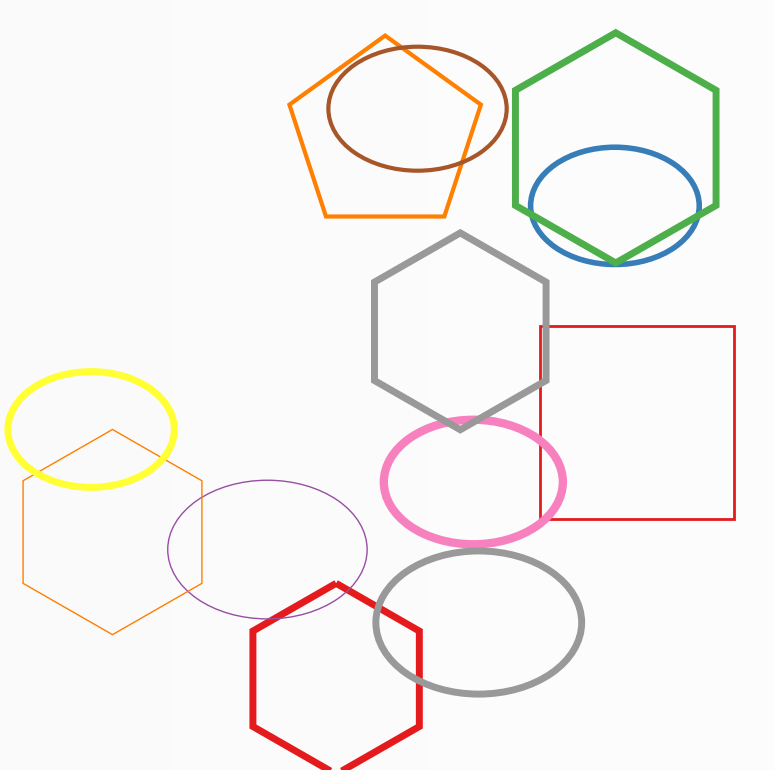[{"shape": "hexagon", "thickness": 2.5, "radius": 0.62, "center": [0.434, 0.118]}, {"shape": "square", "thickness": 1, "radius": 0.63, "center": [0.821, 0.451]}, {"shape": "oval", "thickness": 2, "radius": 0.54, "center": [0.793, 0.733]}, {"shape": "hexagon", "thickness": 2.5, "radius": 0.75, "center": [0.795, 0.808]}, {"shape": "oval", "thickness": 0.5, "radius": 0.64, "center": [0.345, 0.286]}, {"shape": "hexagon", "thickness": 0.5, "radius": 0.67, "center": [0.145, 0.309]}, {"shape": "pentagon", "thickness": 1.5, "radius": 0.65, "center": [0.497, 0.824]}, {"shape": "oval", "thickness": 2.5, "radius": 0.54, "center": [0.118, 0.442]}, {"shape": "oval", "thickness": 1.5, "radius": 0.58, "center": [0.539, 0.859]}, {"shape": "oval", "thickness": 3, "radius": 0.58, "center": [0.611, 0.374]}, {"shape": "oval", "thickness": 2.5, "radius": 0.66, "center": [0.618, 0.192]}, {"shape": "hexagon", "thickness": 2.5, "radius": 0.64, "center": [0.594, 0.57]}]